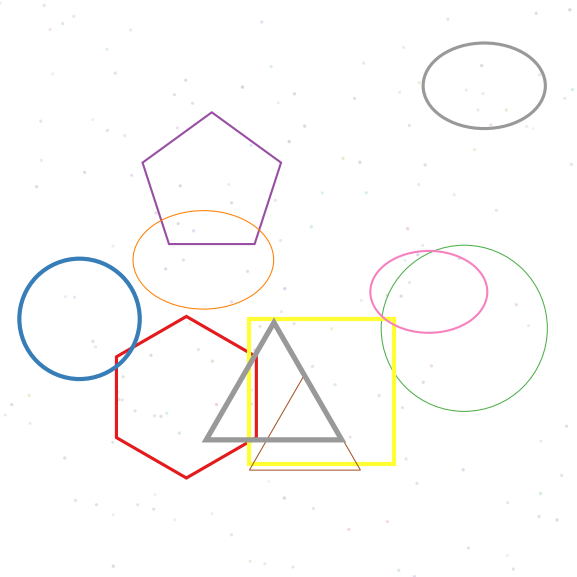[{"shape": "hexagon", "thickness": 1.5, "radius": 0.7, "center": [0.323, 0.311]}, {"shape": "circle", "thickness": 2, "radius": 0.52, "center": [0.138, 0.447]}, {"shape": "circle", "thickness": 0.5, "radius": 0.72, "center": [0.804, 0.431]}, {"shape": "pentagon", "thickness": 1, "radius": 0.63, "center": [0.367, 0.679]}, {"shape": "oval", "thickness": 0.5, "radius": 0.61, "center": [0.352, 0.549]}, {"shape": "square", "thickness": 2, "radius": 0.63, "center": [0.557, 0.321]}, {"shape": "triangle", "thickness": 0.5, "radius": 0.56, "center": [0.528, 0.241]}, {"shape": "oval", "thickness": 1, "radius": 0.51, "center": [0.743, 0.494]}, {"shape": "triangle", "thickness": 2.5, "radius": 0.68, "center": [0.474, 0.305]}, {"shape": "oval", "thickness": 1.5, "radius": 0.53, "center": [0.839, 0.851]}]